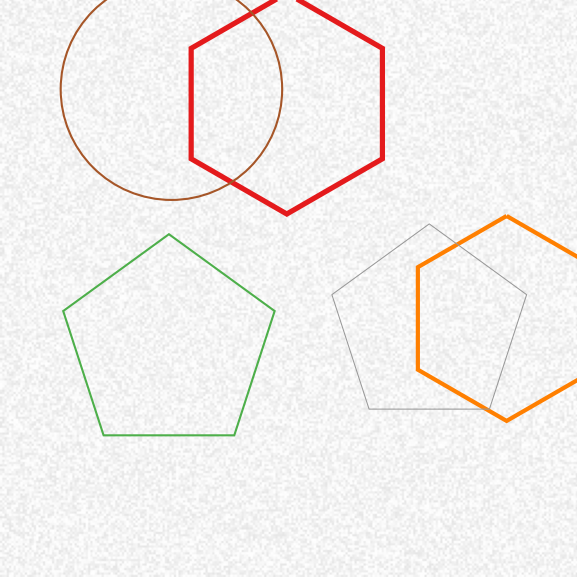[{"shape": "hexagon", "thickness": 2.5, "radius": 0.96, "center": [0.497, 0.82]}, {"shape": "pentagon", "thickness": 1, "radius": 0.96, "center": [0.293, 0.401]}, {"shape": "hexagon", "thickness": 2, "radius": 0.89, "center": [0.877, 0.448]}, {"shape": "circle", "thickness": 1, "radius": 0.96, "center": [0.297, 0.845]}, {"shape": "pentagon", "thickness": 0.5, "radius": 0.89, "center": [0.743, 0.434]}]